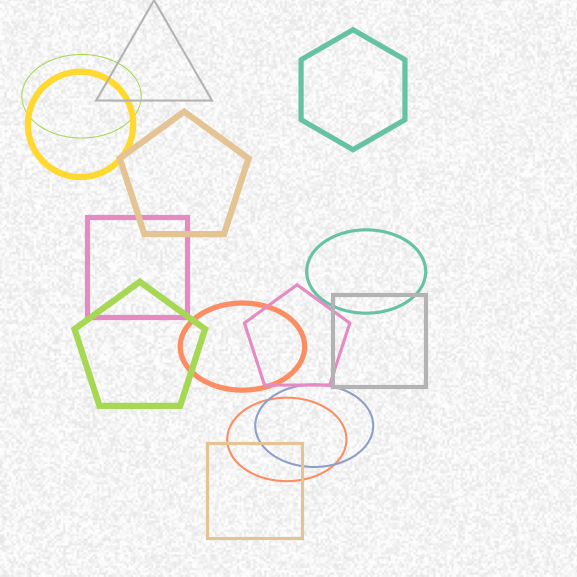[{"shape": "hexagon", "thickness": 2.5, "radius": 0.52, "center": [0.611, 0.844]}, {"shape": "oval", "thickness": 1.5, "radius": 0.52, "center": [0.634, 0.529]}, {"shape": "oval", "thickness": 2.5, "radius": 0.54, "center": [0.42, 0.399]}, {"shape": "oval", "thickness": 1, "radius": 0.52, "center": [0.497, 0.238]}, {"shape": "oval", "thickness": 1, "radius": 0.51, "center": [0.544, 0.262]}, {"shape": "pentagon", "thickness": 1.5, "radius": 0.48, "center": [0.514, 0.41]}, {"shape": "square", "thickness": 2.5, "radius": 0.44, "center": [0.237, 0.537]}, {"shape": "pentagon", "thickness": 3, "radius": 0.59, "center": [0.242, 0.392]}, {"shape": "oval", "thickness": 0.5, "radius": 0.52, "center": [0.141, 0.832]}, {"shape": "circle", "thickness": 3, "radius": 0.46, "center": [0.139, 0.784]}, {"shape": "square", "thickness": 1.5, "radius": 0.41, "center": [0.44, 0.149]}, {"shape": "pentagon", "thickness": 3, "radius": 0.59, "center": [0.319, 0.689]}, {"shape": "triangle", "thickness": 1, "radius": 0.58, "center": [0.267, 0.883]}, {"shape": "square", "thickness": 2, "radius": 0.4, "center": [0.657, 0.409]}]